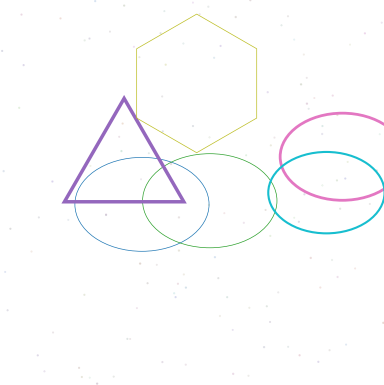[{"shape": "oval", "thickness": 0.5, "radius": 0.87, "center": [0.369, 0.469]}, {"shape": "oval", "thickness": 0.5, "radius": 0.87, "center": [0.545, 0.479]}, {"shape": "triangle", "thickness": 2.5, "radius": 0.89, "center": [0.322, 0.565]}, {"shape": "oval", "thickness": 2, "radius": 0.81, "center": [0.889, 0.593]}, {"shape": "hexagon", "thickness": 0.5, "radius": 0.9, "center": [0.511, 0.783]}, {"shape": "oval", "thickness": 1.5, "radius": 0.76, "center": [0.848, 0.5]}]